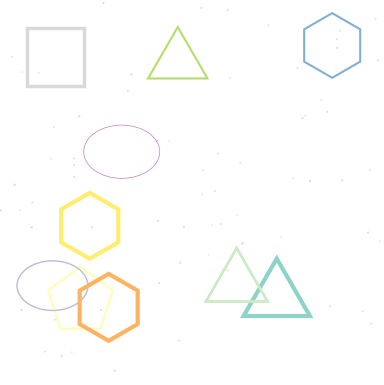[{"shape": "triangle", "thickness": 3, "radius": 0.5, "center": [0.719, 0.229]}, {"shape": "pentagon", "thickness": 1.5, "radius": 0.44, "center": [0.209, 0.218]}, {"shape": "oval", "thickness": 1, "radius": 0.46, "center": [0.136, 0.258]}, {"shape": "hexagon", "thickness": 1.5, "radius": 0.42, "center": [0.863, 0.882]}, {"shape": "hexagon", "thickness": 3, "radius": 0.43, "center": [0.282, 0.202]}, {"shape": "triangle", "thickness": 1.5, "radius": 0.45, "center": [0.462, 0.841]}, {"shape": "square", "thickness": 2.5, "radius": 0.37, "center": [0.144, 0.852]}, {"shape": "oval", "thickness": 0.5, "radius": 0.49, "center": [0.316, 0.606]}, {"shape": "triangle", "thickness": 2, "radius": 0.46, "center": [0.615, 0.263]}, {"shape": "hexagon", "thickness": 3, "radius": 0.43, "center": [0.233, 0.413]}]